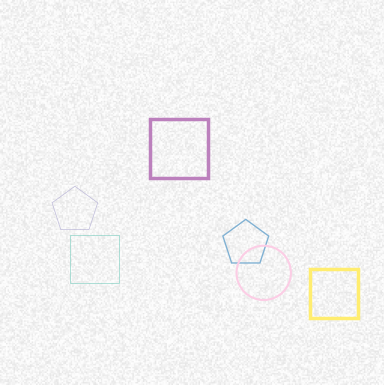[{"shape": "square", "thickness": 0.5, "radius": 0.32, "center": [0.245, 0.327]}, {"shape": "pentagon", "thickness": 0.5, "radius": 0.31, "center": [0.195, 0.454]}, {"shape": "pentagon", "thickness": 1, "radius": 0.31, "center": [0.638, 0.368]}, {"shape": "circle", "thickness": 1.5, "radius": 0.35, "center": [0.685, 0.291]}, {"shape": "square", "thickness": 2.5, "radius": 0.38, "center": [0.465, 0.615]}, {"shape": "square", "thickness": 2.5, "radius": 0.31, "center": [0.867, 0.237]}]